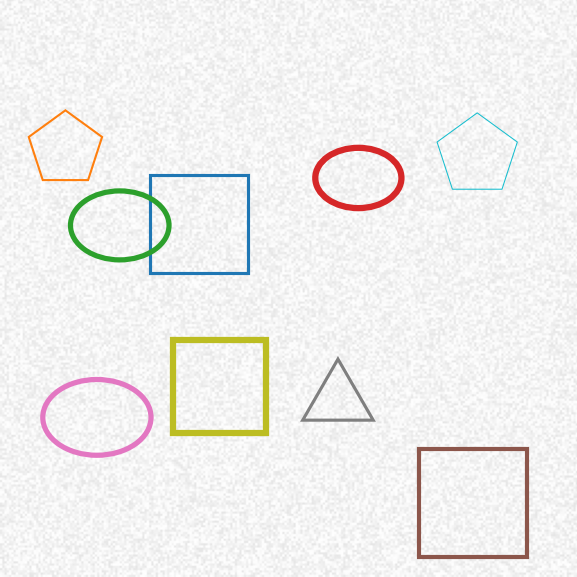[{"shape": "square", "thickness": 1.5, "radius": 0.42, "center": [0.345, 0.611]}, {"shape": "pentagon", "thickness": 1, "radius": 0.33, "center": [0.113, 0.741]}, {"shape": "oval", "thickness": 2.5, "radius": 0.43, "center": [0.207, 0.609]}, {"shape": "oval", "thickness": 3, "radius": 0.37, "center": [0.621, 0.691]}, {"shape": "square", "thickness": 2, "radius": 0.47, "center": [0.819, 0.129]}, {"shape": "oval", "thickness": 2.5, "radius": 0.47, "center": [0.168, 0.276]}, {"shape": "triangle", "thickness": 1.5, "radius": 0.35, "center": [0.585, 0.307]}, {"shape": "square", "thickness": 3, "radius": 0.4, "center": [0.379, 0.33]}, {"shape": "pentagon", "thickness": 0.5, "radius": 0.37, "center": [0.826, 0.731]}]